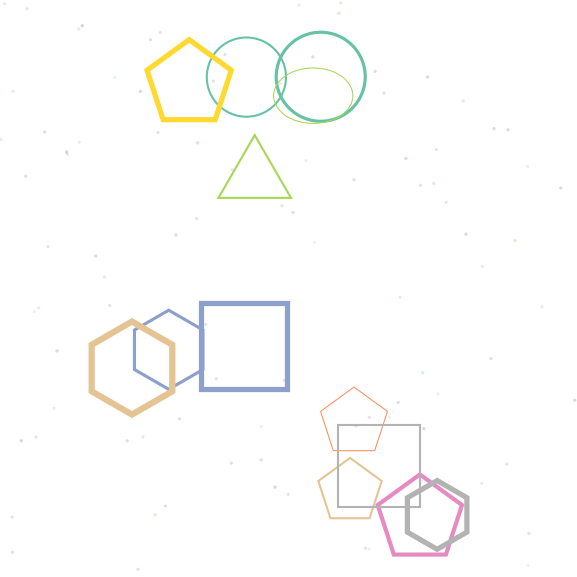[{"shape": "circle", "thickness": 1, "radius": 0.34, "center": [0.427, 0.866]}, {"shape": "circle", "thickness": 1.5, "radius": 0.39, "center": [0.555, 0.866]}, {"shape": "pentagon", "thickness": 0.5, "radius": 0.3, "center": [0.613, 0.268]}, {"shape": "square", "thickness": 2.5, "radius": 0.37, "center": [0.423, 0.4]}, {"shape": "hexagon", "thickness": 1.5, "radius": 0.34, "center": [0.292, 0.393]}, {"shape": "pentagon", "thickness": 2, "radius": 0.38, "center": [0.727, 0.101]}, {"shape": "triangle", "thickness": 1, "radius": 0.36, "center": [0.441, 0.693]}, {"shape": "oval", "thickness": 0.5, "radius": 0.34, "center": [0.542, 0.833]}, {"shape": "pentagon", "thickness": 2.5, "radius": 0.38, "center": [0.328, 0.854]}, {"shape": "pentagon", "thickness": 1, "radius": 0.29, "center": [0.606, 0.148]}, {"shape": "hexagon", "thickness": 3, "radius": 0.4, "center": [0.229, 0.362]}, {"shape": "hexagon", "thickness": 2.5, "radius": 0.3, "center": [0.757, 0.107]}, {"shape": "square", "thickness": 1, "radius": 0.36, "center": [0.657, 0.192]}]